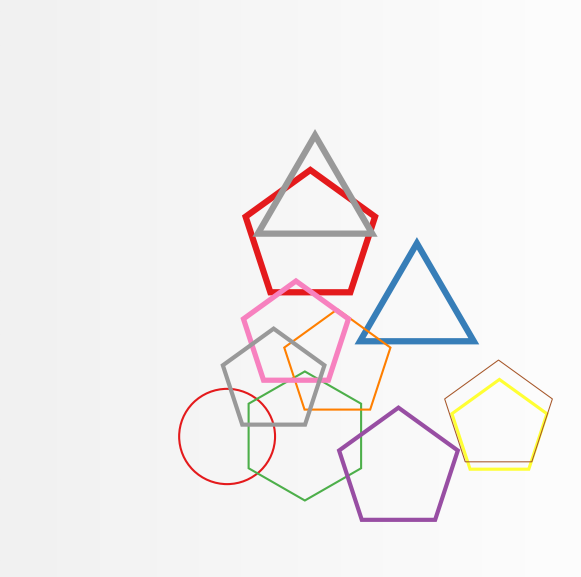[{"shape": "circle", "thickness": 1, "radius": 0.41, "center": [0.391, 0.243]}, {"shape": "pentagon", "thickness": 3, "radius": 0.59, "center": [0.534, 0.588]}, {"shape": "triangle", "thickness": 3, "radius": 0.57, "center": [0.717, 0.465]}, {"shape": "hexagon", "thickness": 1, "radius": 0.56, "center": [0.524, 0.244]}, {"shape": "pentagon", "thickness": 2, "radius": 0.54, "center": [0.686, 0.186]}, {"shape": "pentagon", "thickness": 1, "radius": 0.48, "center": [0.58, 0.368]}, {"shape": "pentagon", "thickness": 1.5, "radius": 0.43, "center": [0.859, 0.256]}, {"shape": "pentagon", "thickness": 0.5, "radius": 0.49, "center": [0.858, 0.278]}, {"shape": "pentagon", "thickness": 2.5, "radius": 0.47, "center": [0.509, 0.418]}, {"shape": "triangle", "thickness": 3, "radius": 0.57, "center": [0.542, 0.651]}, {"shape": "pentagon", "thickness": 2, "radius": 0.46, "center": [0.471, 0.338]}]